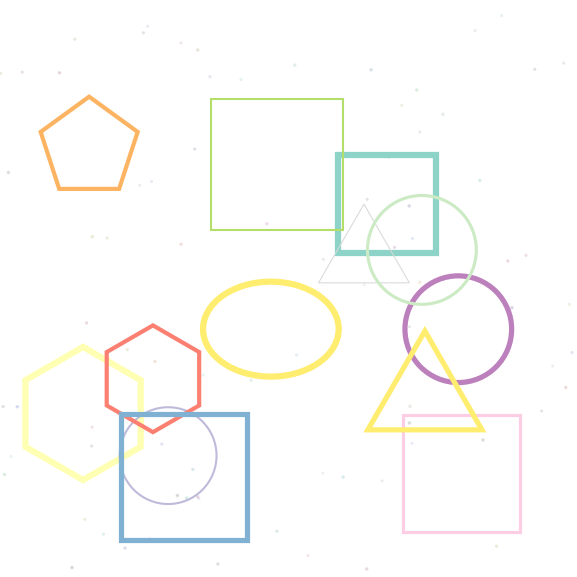[{"shape": "square", "thickness": 3, "radius": 0.42, "center": [0.671, 0.646]}, {"shape": "hexagon", "thickness": 3, "radius": 0.58, "center": [0.144, 0.283]}, {"shape": "circle", "thickness": 1, "radius": 0.42, "center": [0.291, 0.21]}, {"shape": "hexagon", "thickness": 2, "radius": 0.46, "center": [0.265, 0.343]}, {"shape": "square", "thickness": 2.5, "radius": 0.55, "center": [0.318, 0.173]}, {"shape": "pentagon", "thickness": 2, "radius": 0.44, "center": [0.154, 0.743]}, {"shape": "square", "thickness": 1, "radius": 0.57, "center": [0.48, 0.714]}, {"shape": "square", "thickness": 1.5, "radius": 0.51, "center": [0.799, 0.179]}, {"shape": "triangle", "thickness": 0.5, "radius": 0.45, "center": [0.63, 0.555]}, {"shape": "circle", "thickness": 2.5, "radius": 0.46, "center": [0.794, 0.429]}, {"shape": "circle", "thickness": 1.5, "radius": 0.47, "center": [0.731, 0.566]}, {"shape": "triangle", "thickness": 2.5, "radius": 0.57, "center": [0.736, 0.312]}, {"shape": "oval", "thickness": 3, "radius": 0.59, "center": [0.469, 0.429]}]